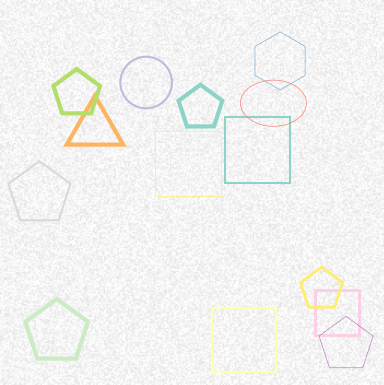[{"shape": "square", "thickness": 1.5, "radius": 0.42, "center": [0.669, 0.611]}, {"shape": "pentagon", "thickness": 3, "radius": 0.3, "center": [0.521, 0.72]}, {"shape": "square", "thickness": 1.5, "radius": 0.42, "center": [0.634, 0.117]}, {"shape": "circle", "thickness": 1.5, "radius": 0.34, "center": [0.38, 0.786]}, {"shape": "oval", "thickness": 0.5, "radius": 0.43, "center": [0.71, 0.732]}, {"shape": "hexagon", "thickness": 0.5, "radius": 0.38, "center": [0.727, 0.842]}, {"shape": "triangle", "thickness": 3, "radius": 0.42, "center": [0.247, 0.667]}, {"shape": "pentagon", "thickness": 3, "radius": 0.32, "center": [0.199, 0.757]}, {"shape": "square", "thickness": 2, "radius": 0.29, "center": [0.876, 0.188]}, {"shape": "pentagon", "thickness": 1.5, "radius": 0.42, "center": [0.102, 0.497]}, {"shape": "pentagon", "thickness": 0.5, "radius": 0.37, "center": [0.899, 0.104]}, {"shape": "pentagon", "thickness": 3, "radius": 0.43, "center": [0.147, 0.138]}, {"shape": "square", "thickness": 0.5, "radius": 0.43, "center": [0.489, 0.575]}, {"shape": "pentagon", "thickness": 2, "radius": 0.29, "center": [0.835, 0.249]}]